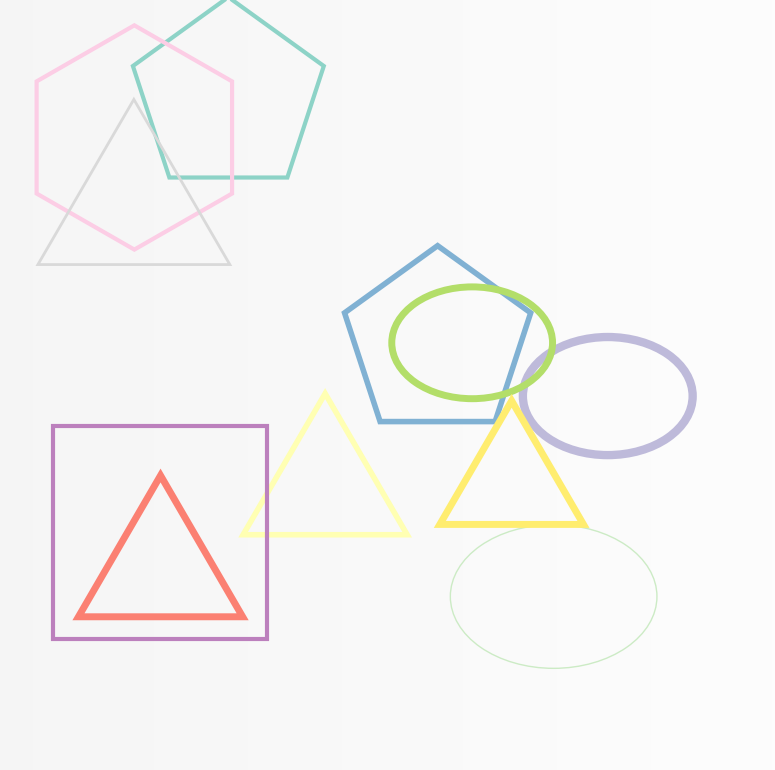[{"shape": "pentagon", "thickness": 1.5, "radius": 0.65, "center": [0.295, 0.874]}, {"shape": "triangle", "thickness": 2, "radius": 0.61, "center": [0.42, 0.367]}, {"shape": "oval", "thickness": 3, "radius": 0.55, "center": [0.784, 0.486]}, {"shape": "triangle", "thickness": 2.5, "radius": 0.61, "center": [0.207, 0.26]}, {"shape": "pentagon", "thickness": 2, "radius": 0.63, "center": [0.565, 0.555]}, {"shape": "oval", "thickness": 2.5, "radius": 0.52, "center": [0.609, 0.555]}, {"shape": "hexagon", "thickness": 1.5, "radius": 0.73, "center": [0.173, 0.821]}, {"shape": "triangle", "thickness": 1, "radius": 0.71, "center": [0.173, 0.728]}, {"shape": "square", "thickness": 1.5, "radius": 0.69, "center": [0.207, 0.309]}, {"shape": "oval", "thickness": 0.5, "radius": 0.67, "center": [0.714, 0.225]}, {"shape": "triangle", "thickness": 2.5, "radius": 0.54, "center": [0.66, 0.372]}]